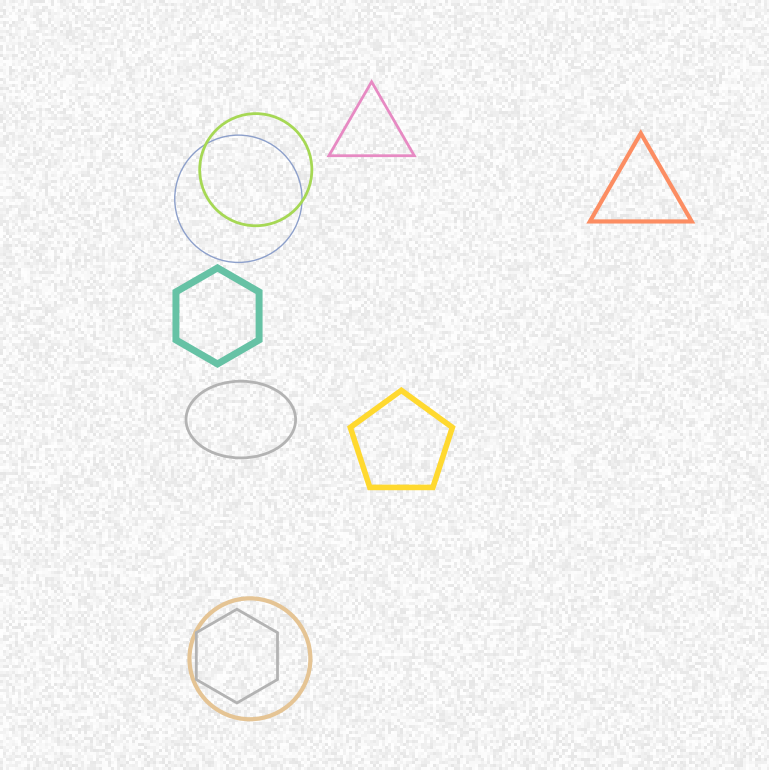[{"shape": "hexagon", "thickness": 2.5, "radius": 0.31, "center": [0.282, 0.59]}, {"shape": "triangle", "thickness": 1.5, "radius": 0.38, "center": [0.832, 0.751]}, {"shape": "circle", "thickness": 0.5, "radius": 0.41, "center": [0.31, 0.742]}, {"shape": "triangle", "thickness": 1, "radius": 0.32, "center": [0.483, 0.83]}, {"shape": "circle", "thickness": 1, "radius": 0.36, "center": [0.332, 0.78]}, {"shape": "pentagon", "thickness": 2, "radius": 0.35, "center": [0.521, 0.423]}, {"shape": "circle", "thickness": 1.5, "radius": 0.39, "center": [0.325, 0.144]}, {"shape": "hexagon", "thickness": 1, "radius": 0.3, "center": [0.308, 0.148]}, {"shape": "oval", "thickness": 1, "radius": 0.36, "center": [0.313, 0.455]}]